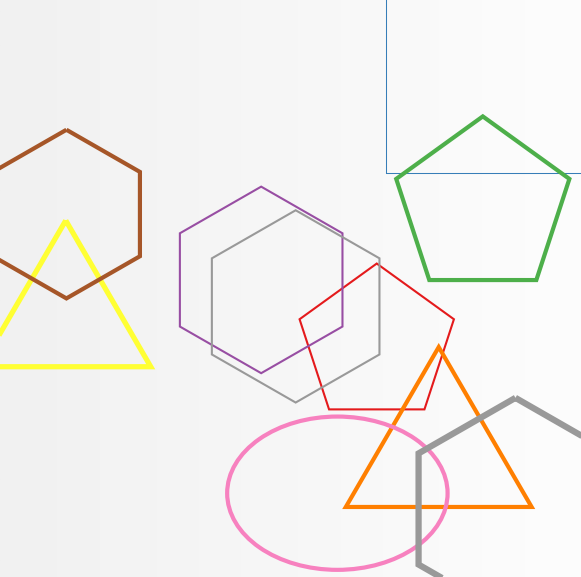[{"shape": "pentagon", "thickness": 1, "radius": 0.7, "center": [0.648, 0.403]}, {"shape": "square", "thickness": 0.5, "radius": 0.85, "center": [0.836, 0.871]}, {"shape": "pentagon", "thickness": 2, "radius": 0.78, "center": [0.831, 0.641]}, {"shape": "hexagon", "thickness": 1, "radius": 0.81, "center": [0.449, 0.514]}, {"shape": "triangle", "thickness": 2, "radius": 0.92, "center": [0.755, 0.214]}, {"shape": "triangle", "thickness": 2.5, "radius": 0.84, "center": [0.113, 0.449]}, {"shape": "hexagon", "thickness": 2, "radius": 0.73, "center": [0.114, 0.628]}, {"shape": "oval", "thickness": 2, "radius": 0.95, "center": [0.58, 0.145]}, {"shape": "hexagon", "thickness": 1, "radius": 0.83, "center": [0.509, 0.469]}, {"shape": "hexagon", "thickness": 3, "radius": 0.96, "center": [0.887, 0.118]}]